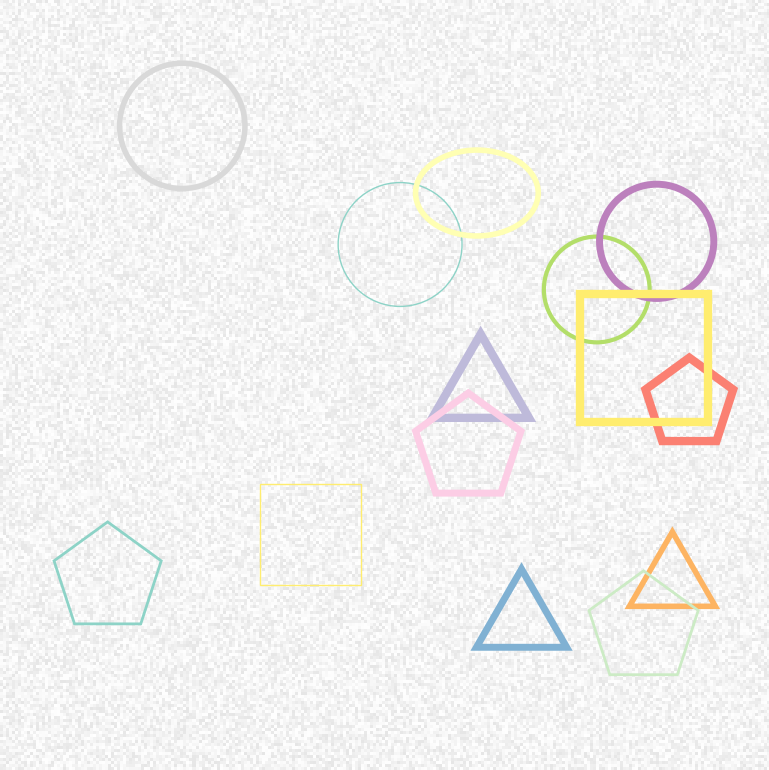[{"shape": "circle", "thickness": 0.5, "radius": 0.4, "center": [0.52, 0.682]}, {"shape": "pentagon", "thickness": 1, "radius": 0.37, "center": [0.14, 0.249]}, {"shape": "oval", "thickness": 2, "radius": 0.4, "center": [0.619, 0.749]}, {"shape": "triangle", "thickness": 3, "radius": 0.36, "center": [0.624, 0.494]}, {"shape": "pentagon", "thickness": 3, "radius": 0.3, "center": [0.895, 0.476]}, {"shape": "triangle", "thickness": 2.5, "radius": 0.34, "center": [0.677, 0.193]}, {"shape": "triangle", "thickness": 2, "radius": 0.32, "center": [0.873, 0.245]}, {"shape": "circle", "thickness": 1.5, "radius": 0.34, "center": [0.775, 0.624]}, {"shape": "pentagon", "thickness": 2.5, "radius": 0.36, "center": [0.608, 0.418]}, {"shape": "circle", "thickness": 2, "radius": 0.41, "center": [0.237, 0.837]}, {"shape": "circle", "thickness": 2.5, "radius": 0.37, "center": [0.853, 0.687]}, {"shape": "pentagon", "thickness": 1, "radius": 0.37, "center": [0.836, 0.184]}, {"shape": "square", "thickness": 3, "radius": 0.42, "center": [0.836, 0.535]}, {"shape": "square", "thickness": 0.5, "radius": 0.33, "center": [0.403, 0.306]}]